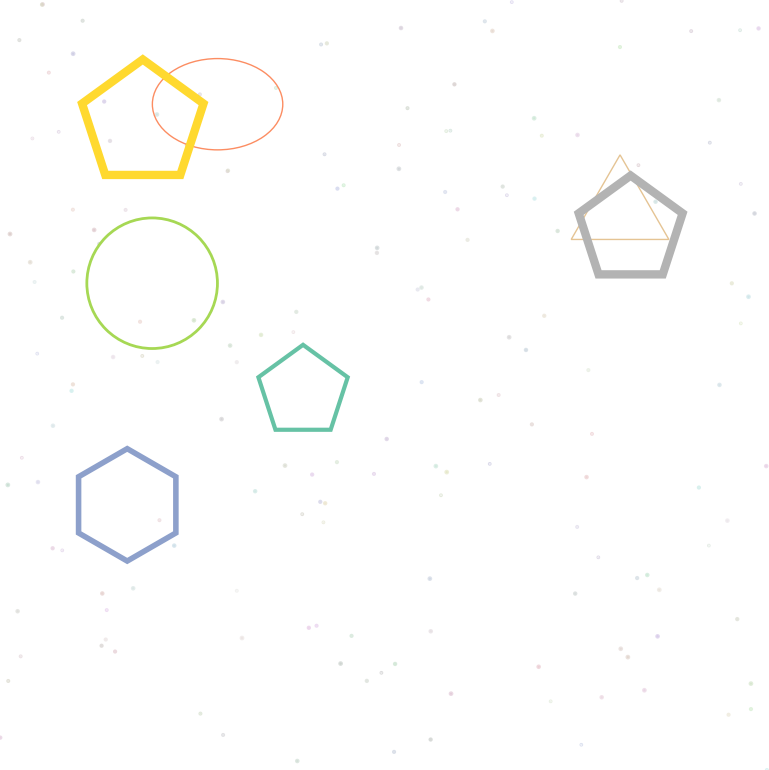[{"shape": "pentagon", "thickness": 1.5, "radius": 0.3, "center": [0.394, 0.491]}, {"shape": "oval", "thickness": 0.5, "radius": 0.42, "center": [0.283, 0.865]}, {"shape": "hexagon", "thickness": 2, "radius": 0.36, "center": [0.165, 0.344]}, {"shape": "circle", "thickness": 1, "radius": 0.42, "center": [0.198, 0.632]}, {"shape": "pentagon", "thickness": 3, "radius": 0.41, "center": [0.185, 0.84]}, {"shape": "triangle", "thickness": 0.5, "radius": 0.37, "center": [0.805, 0.726]}, {"shape": "pentagon", "thickness": 3, "radius": 0.35, "center": [0.819, 0.701]}]